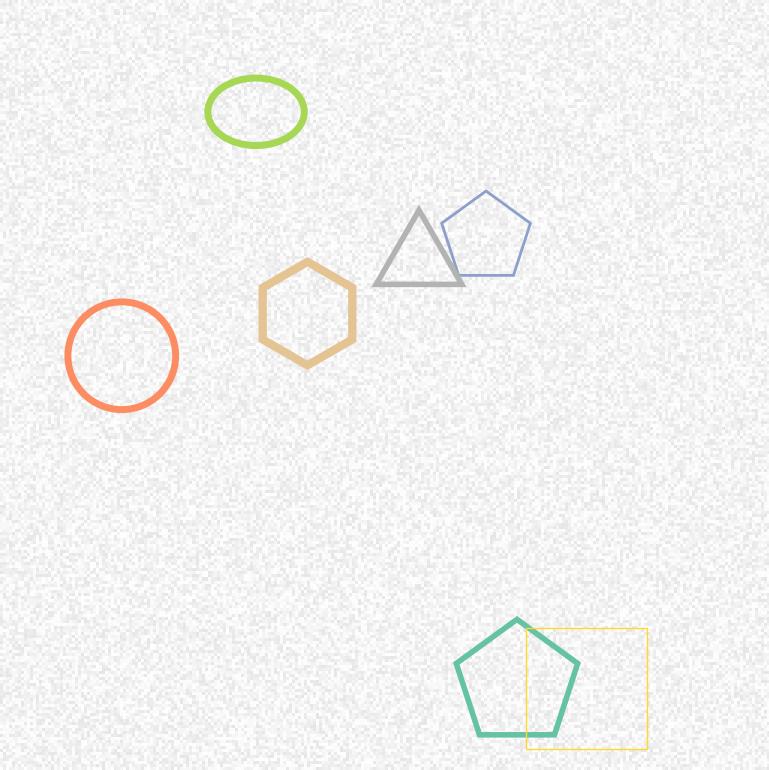[{"shape": "pentagon", "thickness": 2, "radius": 0.41, "center": [0.671, 0.113]}, {"shape": "circle", "thickness": 2.5, "radius": 0.35, "center": [0.158, 0.538]}, {"shape": "pentagon", "thickness": 1, "radius": 0.3, "center": [0.631, 0.691]}, {"shape": "oval", "thickness": 2.5, "radius": 0.31, "center": [0.333, 0.855]}, {"shape": "square", "thickness": 0.5, "radius": 0.39, "center": [0.761, 0.106]}, {"shape": "hexagon", "thickness": 3, "radius": 0.34, "center": [0.399, 0.593]}, {"shape": "triangle", "thickness": 2, "radius": 0.32, "center": [0.544, 0.663]}]